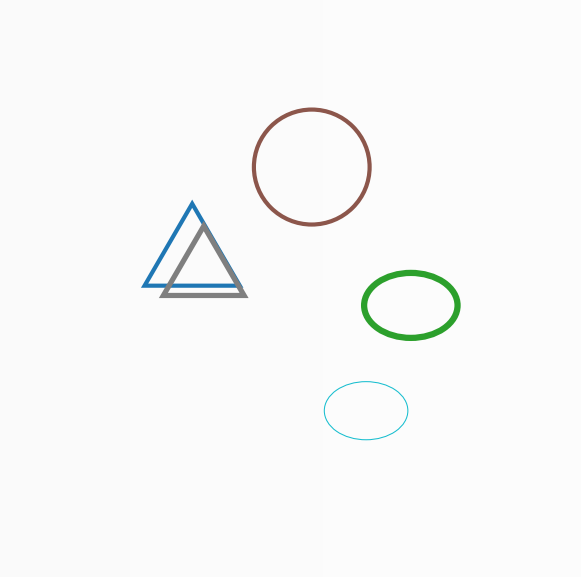[{"shape": "triangle", "thickness": 2, "radius": 0.47, "center": [0.331, 0.552]}, {"shape": "oval", "thickness": 3, "radius": 0.4, "center": [0.707, 0.47]}, {"shape": "circle", "thickness": 2, "radius": 0.5, "center": [0.536, 0.71]}, {"shape": "triangle", "thickness": 2.5, "radius": 0.4, "center": [0.351, 0.528]}, {"shape": "oval", "thickness": 0.5, "radius": 0.36, "center": [0.63, 0.288]}]